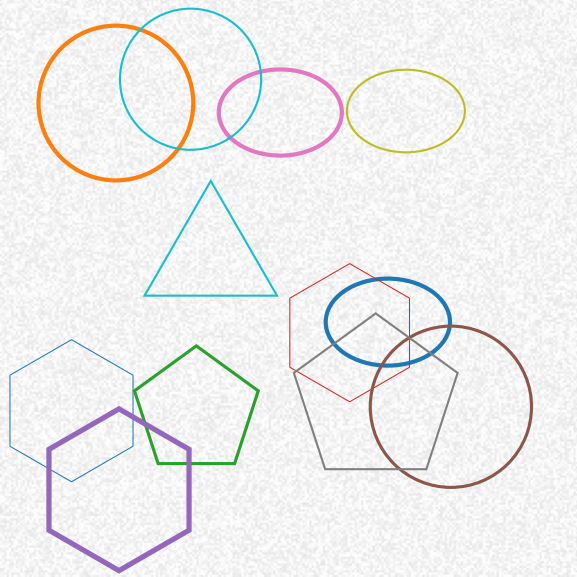[{"shape": "hexagon", "thickness": 0.5, "radius": 0.62, "center": [0.124, 0.288]}, {"shape": "oval", "thickness": 2, "radius": 0.54, "center": [0.672, 0.441]}, {"shape": "circle", "thickness": 2, "radius": 0.67, "center": [0.201, 0.821]}, {"shape": "pentagon", "thickness": 1.5, "radius": 0.56, "center": [0.34, 0.288]}, {"shape": "hexagon", "thickness": 0.5, "radius": 0.6, "center": [0.605, 0.423]}, {"shape": "hexagon", "thickness": 2.5, "radius": 0.7, "center": [0.206, 0.151]}, {"shape": "circle", "thickness": 1.5, "radius": 0.7, "center": [0.781, 0.295]}, {"shape": "oval", "thickness": 2, "radius": 0.53, "center": [0.485, 0.804]}, {"shape": "pentagon", "thickness": 1, "radius": 0.75, "center": [0.651, 0.307]}, {"shape": "oval", "thickness": 1, "radius": 0.51, "center": [0.703, 0.807]}, {"shape": "triangle", "thickness": 1, "radius": 0.66, "center": [0.365, 0.553]}, {"shape": "circle", "thickness": 1, "radius": 0.61, "center": [0.33, 0.862]}]